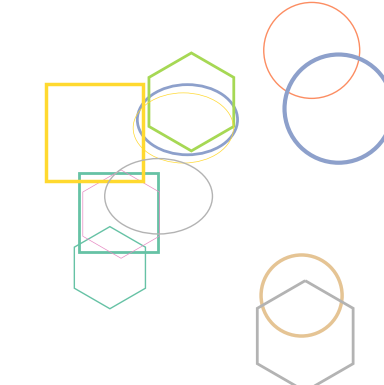[{"shape": "hexagon", "thickness": 1, "radius": 0.53, "center": [0.285, 0.305]}, {"shape": "square", "thickness": 2, "radius": 0.51, "center": [0.308, 0.449]}, {"shape": "circle", "thickness": 1, "radius": 0.62, "center": [0.81, 0.869]}, {"shape": "circle", "thickness": 3, "radius": 0.7, "center": [0.88, 0.718]}, {"shape": "oval", "thickness": 2, "radius": 0.65, "center": [0.487, 0.689]}, {"shape": "hexagon", "thickness": 0.5, "radius": 0.57, "center": [0.314, 0.444]}, {"shape": "hexagon", "thickness": 2, "radius": 0.64, "center": [0.497, 0.735]}, {"shape": "square", "thickness": 2.5, "radius": 0.63, "center": [0.246, 0.656]}, {"shape": "oval", "thickness": 0.5, "radius": 0.65, "center": [0.476, 0.668]}, {"shape": "circle", "thickness": 2.5, "radius": 0.53, "center": [0.783, 0.232]}, {"shape": "hexagon", "thickness": 2, "radius": 0.72, "center": [0.793, 0.127]}, {"shape": "oval", "thickness": 1, "radius": 0.7, "center": [0.412, 0.49]}]